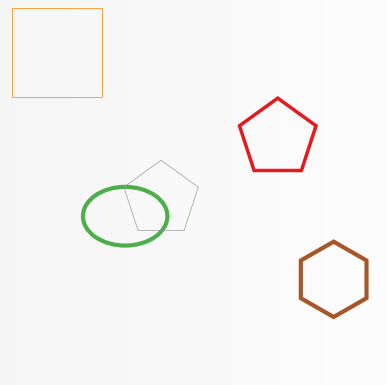[{"shape": "pentagon", "thickness": 2.5, "radius": 0.52, "center": [0.717, 0.641]}, {"shape": "oval", "thickness": 3, "radius": 0.54, "center": [0.323, 0.438]}, {"shape": "square", "thickness": 0.5, "radius": 0.58, "center": [0.146, 0.864]}, {"shape": "hexagon", "thickness": 3, "radius": 0.49, "center": [0.861, 0.274]}, {"shape": "pentagon", "thickness": 0.5, "radius": 0.5, "center": [0.416, 0.483]}]